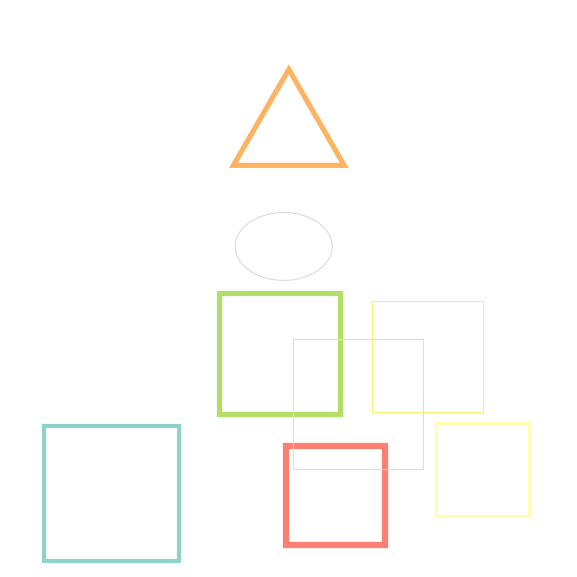[{"shape": "square", "thickness": 2, "radius": 0.58, "center": [0.193, 0.144]}, {"shape": "square", "thickness": 1.5, "radius": 0.4, "center": [0.835, 0.187]}, {"shape": "square", "thickness": 3, "radius": 0.43, "center": [0.581, 0.141]}, {"shape": "triangle", "thickness": 2.5, "radius": 0.55, "center": [0.5, 0.768]}, {"shape": "square", "thickness": 2.5, "radius": 0.53, "center": [0.484, 0.387]}, {"shape": "oval", "thickness": 0.5, "radius": 0.42, "center": [0.491, 0.572]}, {"shape": "square", "thickness": 0.5, "radius": 0.56, "center": [0.62, 0.3]}, {"shape": "square", "thickness": 0.5, "radius": 0.48, "center": [0.74, 0.383]}]